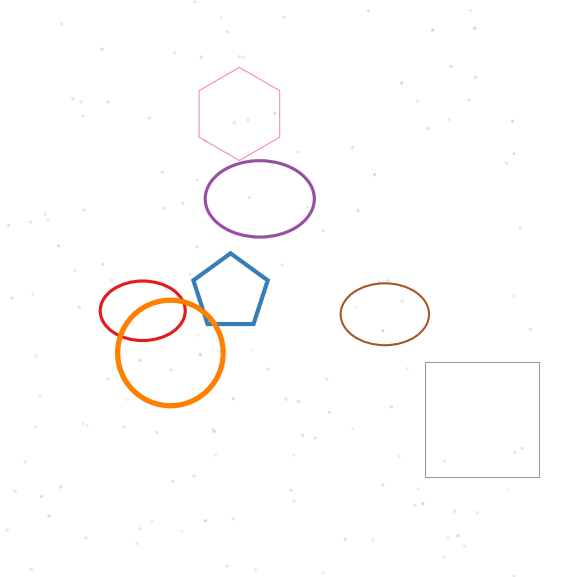[{"shape": "oval", "thickness": 1.5, "radius": 0.37, "center": [0.247, 0.461]}, {"shape": "pentagon", "thickness": 2, "radius": 0.34, "center": [0.399, 0.493]}, {"shape": "oval", "thickness": 1.5, "radius": 0.47, "center": [0.45, 0.655]}, {"shape": "circle", "thickness": 2.5, "radius": 0.46, "center": [0.295, 0.388]}, {"shape": "oval", "thickness": 1, "radius": 0.38, "center": [0.666, 0.455]}, {"shape": "hexagon", "thickness": 0.5, "radius": 0.4, "center": [0.415, 0.802]}, {"shape": "square", "thickness": 0.5, "radius": 0.5, "center": [0.835, 0.273]}]